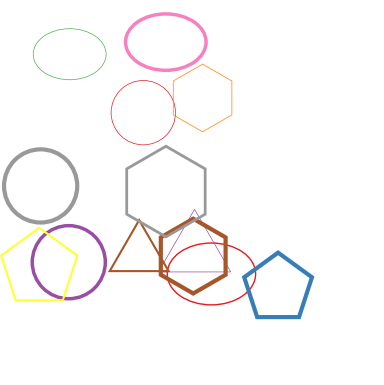[{"shape": "oval", "thickness": 1, "radius": 0.57, "center": [0.549, 0.288]}, {"shape": "circle", "thickness": 0.5, "radius": 0.42, "center": [0.372, 0.707]}, {"shape": "pentagon", "thickness": 3, "radius": 0.46, "center": [0.722, 0.251]}, {"shape": "oval", "thickness": 0.5, "radius": 0.47, "center": [0.181, 0.859]}, {"shape": "triangle", "thickness": 0.5, "radius": 0.54, "center": [0.505, 0.348]}, {"shape": "circle", "thickness": 2.5, "radius": 0.47, "center": [0.179, 0.319]}, {"shape": "hexagon", "thickness": 0.5, "radius": 0.44, "center": [0.526, 0.746]}, {"shape": "pentagon", "thickness": 1.5, "radius": 0.52, "center": [0.102, 0.304]}, {"shape": "triangle", "thickness": 1.5, "radius": 0.44, "center": [0.361, 0.34]}, {"shape": "hexagon", "thickness": 3, "radius": 0.49, "center": [0.502, 0.335]}, {"shape": "oval", "thickness": 2.5, "radius": 0.52, "center": [0.431, 0.891]}, {"shape": "hexagon", "thickness": 2, "radius": 0.59, "center": [0.431, 0.502]}, {"shape": "circle", "thickness": 3, "radius": 0.48, "center": [0.106, 0.517]}]